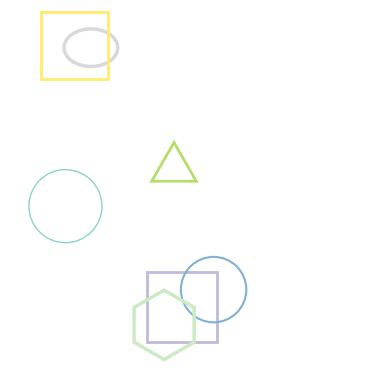[{"shape": "circle", "thickness": 1, "radius": 0.47, "center": [0.17, 0.465]}, {"shape": "square", "thickness": 2, "radius": 0.46, "center": [0.472, 0.203]}, {"shape": "circle", "thickness": 1.5, "radius": 0.43, "center": [0.555, 0.248]}, {"shape": "triangle", "thickness": 2, "radius": 0.33, "center": [0.452, 0.563]}, {"shape": "oval", "thickness": 2.5, "radius": 0.35, "center": [0.236, 0.876]}, {"shape": "hexagon", "thickness": 2.5, "radius": 0.45, "center": [0.426, 0.156]}, {"shape": "square", "thickness": 2, "radius": 0.44, "center": [0.194, 0.882]}]